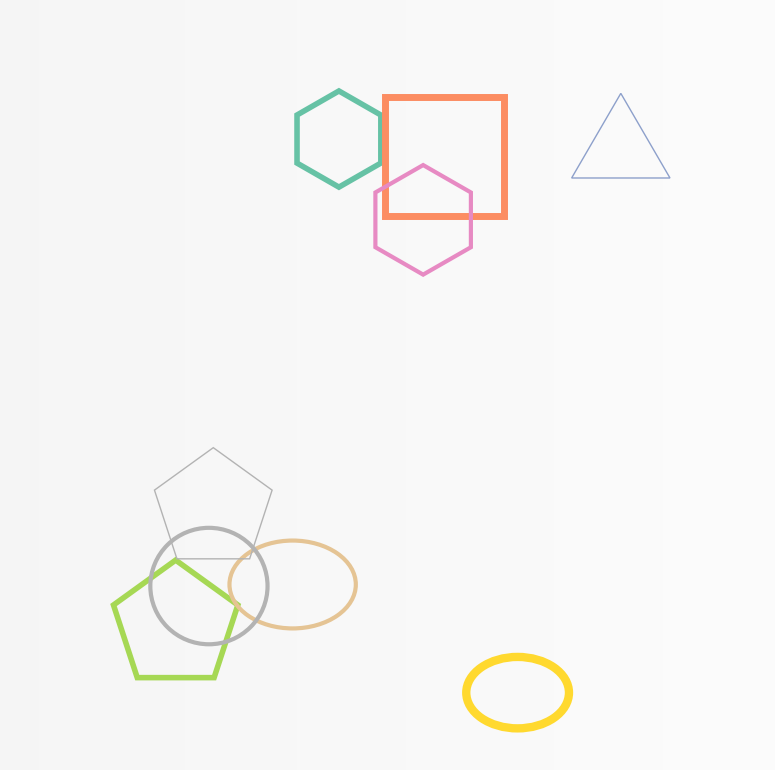[{"shape": "hexagon", "thickness": 2, "radius": 0.31, "center": [0.437, 0.819]}, {"shape": "square", "thickness": 2.5, "radius": 0.39, "center": [0.573, 0.796]}, {"shape": "triangle", "thickness": 0.5, "radius": 0.37, "center": [0.801, 0.805]}, {"shape": "hexagon", "thickness": 1.5, "radius": 0.36, "center": [0.546, 0.714]}, {"shape": "pentagon", "thickness": 2, "radius": 0.42, "center": [0.227, 0.188]}, {"shape": "oval", "thickness": 3, "radius": 0.33, "center": [0.668, 0.1]}, {"shape": "oval", "thickness": 1.5, "radius": 0.41, "center": [0.378, 0.241]}, {"shape": "pentagon", "thickness": 0.5, "radius": 0.4, "center": [0.275, 0.339]}, {"shape": "circle", "thickness": 1.5, "radius": 0.38, "center": [0.27, 0.239]}]